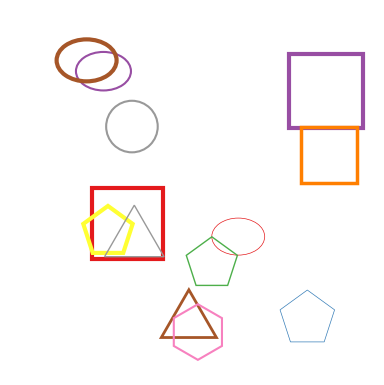[{"shape": "oval", "thickness": 0.5, "radius": 0.34, "center": [0.619, 0.385]}, {"shape": "square", "thickness": 3, "radius": 0.46, "center": [0.331, 0.419]}, {"shape": "pentagon", "thickness": 0.5, "radius": 0.37, "center": [0.798, 0.172]}, {"shape": "pentagon", "thickness": 1, "radius": 0.35, "center": [0.55, 0.315]}, {"shape": "square", "thickness": 3, "radius": 0.48, "center": [0.846, 0.764]}, {"shape": "oval", "thickness": 1.5, "radius": 0.36, "center": [0.269, 0.815]}, {"shape": "square", "thickness": 2.5, "radius": 0.36, "center": [0.854, 0.597]}, {"shape": "pentagon", "thickness": 3, "radius": 0.34, "center": [0.28, 0.398]}, {"shape": "triangle", "thickness": 2, "radius": 0.41, "center": [0.491, 0.165]}, {"shape": "oval", "thickness": 3, "radius": 0.39, "center": [0.225, 0.843]}, {"shape": "hexagon", "thickness": 1.5, "radius": 0.36, "center": [0.514, 0.138]}, {"shape": "triangle", "thickness": 1, "radius": 0.45, "center": [0.349, 0.378]}, {"shape": "circle", "thickness": 1.5, "radius": 0.33, "center": [0.343, 0.671]}]